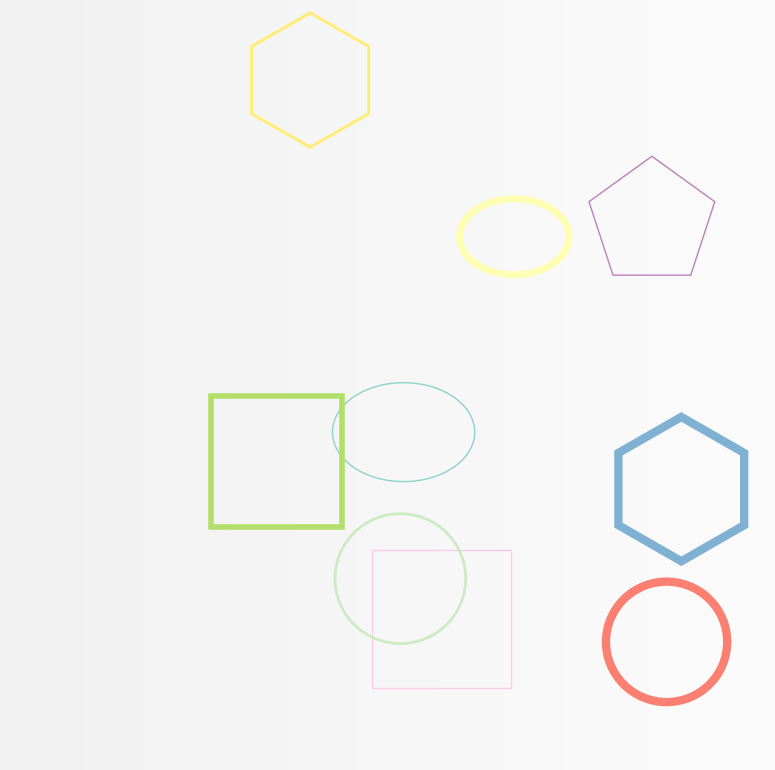[{"shape": "oval", "thickness": 0.5, "radius": 0.46, "center": [0.521, 0.439]}, {"shape": "oval", "thickness": 2.5, "radius": 0.35, "center": [0.664, 0.692]}, {"shape": "circle", "thickness": 3, "radius": 0.39, "center": [0.86, 0.166]}, {"shape": "hexagon", "thickness": 3, "radius": 0.47, "center": [0.879, 0.365]}, {"shape": "square", "thickness": 2, "radius": 0.42, "center": [0.357, 0.401]}, {"shape": "square", "thickness": 0.5, "radius": 0.45, "center": [0.57, 0.196]}, {"shape": "pentagon", "thickness": 0.5, "radius": 0.43, "center": [0.841, 0.712]}, {"shape": "circle", "thickness": 1, "radius": 0.42, "center": [0.517, 0.249]}, {"shape": "hexagon", "thickness": 1, "radius": 0.44, "center": [0.4, 0.896]}]